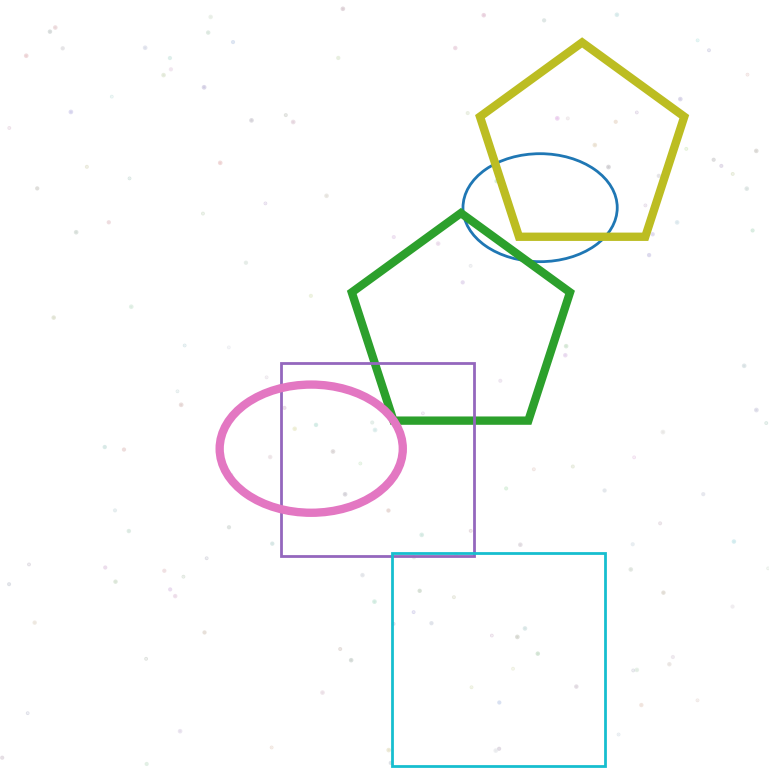[{"shape": "oval", "thickness": 1, "radius": 0.5, "center": [0.701, 0.73]}, {"shape": "pentagon", "thickness": 3, "radius": 0.75, "center": [0.599, 0.574]}, {"shape": "square", "thickness": 1, "radius": 0.63, "center": [0.49, 0.403]}, {"shape": "oval", "thickness": 3, "radius": 0.59, "center": [0.404, 0.417]}, {"shape": "pentagon", "thickness": 3, "radius": 0.7, "center": [0.756, 0.805]}, {"shape": "square", "thickness": 1, "radius": 0.69, "center": [0.648, 0.143]}]